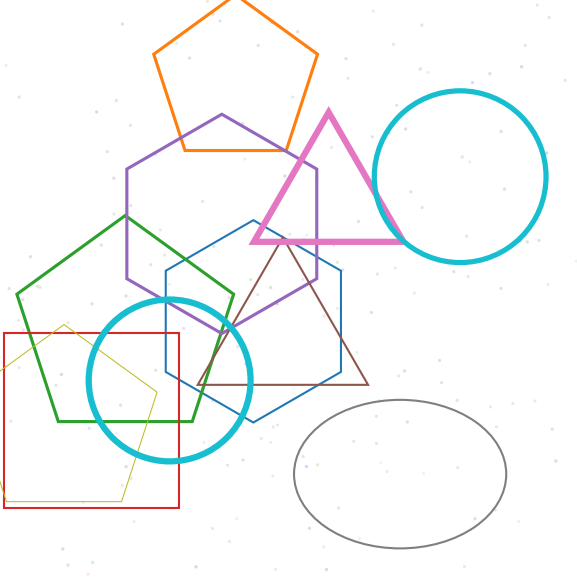[{"shape": "hexagon", "thickness": 1, "radius": 0.88, "center": [0.439, 0.443]}, {"shape": "pentagon", "thickness": 1.5, "radius": 0.75, "center": [0.408, 0.859]}, {"shape": "pentagon", "thickness": 1.5, "radius": 0.99, "center": [0.217, 0.429]}, {"shape": "square", "thickness": 1, "radius": 0.76, "center": [0.158, 0.271]}, {"shape": "hexagon", "thickness": 1.5, "radius": 0.95, "center": [0.384, 0.611]}, {"shape": "triangle", "thickness": 1, "radius": 0.85, "center": [0.49, 0.418]}, {"shape": "triangle", "thickness": 3, "radius": 0.75, "center": [0.569, 0.655]}, {"shape": "oval", "thickness": 1, "radius": 0.92, "center": [0.693, 0.178]}, {"shape": "pentagon", "thickness": 0.5, "radius": 0.85, "center": [0.111, 0.268]}, {"shape": "circle", "thickness": 2.5, "radius": 0.74, "center": [0.797, 0.693]}, {"shape": "circle", "thickness": 3, "radius": 0.7, "center": [0.294, 0.34]}]